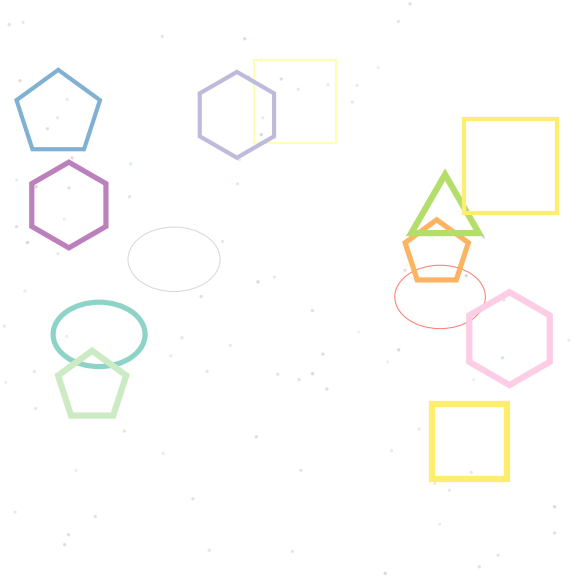[{"shape": "oval", "thickness": 2.5, "radius": 0.4, "center": [0.172, 0.42]}, {"shape": "square", "thickness": 1, "radius": 0.36, "center": [0.51, 0.823]}, {"shape": "hexagon", "thickness": 2, "radius": 0.37, "center": [0.41, 0.8]}, {"shape": "oval", "thickness": 0.5, "radius": 0.39, "center": [0.762, 0.485]}, {"shape": "pentagon", "thickness": 2, "radius": 0.38, "center": [0.101, 0.802]}, {"shape": "pentagon", "thickness": 2.5, "radius": 0.29, "center": [0.756, 0.561]}, {"shape": "triangle", "thickness": 3, "radius": 0.34, "center": [0.771, 0.629]}, {"shape": "hexagon", "thickness": 3, "radius": 0.4, "center": [0.882, 0.413]}, {"shape": "oval", "thickness": 0.5, "radius": 0.4, "center": [0.301, 0.55]}, {"shape": "hexagon", "thickness": 2.5, "radius": 0.37, "center": [0.119, 0.644]}, {"shape": "pentagon", "thickness": 3, "radius": 0.31, "center": [0.16, 0.33]}, {"shape": "square", "thickness": 2, "radius": 0.41, "center": [0.884, 0.711]}, {"shape": "square", "thickness": 3, "radius": 0.32, "center": [0.813, 0.235]}]